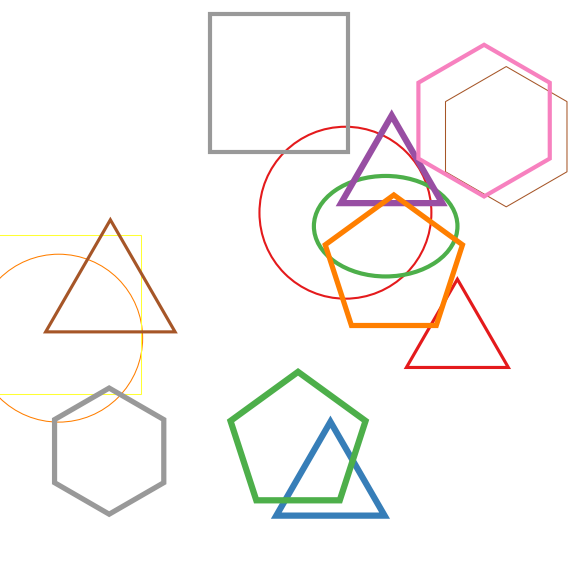[{"shape": "triangle", "thickness": 1.5, "radius": 0.51, "center": [0.792, 0.414]}, {"shape": "circle", "thickness": 1, "radius": 0.74, "center": [0.598, 0.631]}, {"shape": "triangle", "thickness": 3, "radius": 0.54, "center": [0.572, 0.16]}, {"shape": "oval", "thickness": 2, "radius": 0.62, "center": [0.668, 0.607]}, {"shape": "pentagon", "thickness": 3, "radius": 0.61, "center": [0.516, 0.232]}, {"shape": "triangle", "thickness": 3, "radius": 0.51, "center": [0.678, 0.698]}, {"shape": "pentagon", "thickness": 2.5, "radius": 0.62, "center": [0.682, 0.537]}, {"shape": "circle", "thickness": 0.5, "radius": 0.73, "center": [0.102, 0.414]}, {"shape": "square", "thickness": 0.5, "radius": 0.69, "center": [0.107, 0.454]}, {"shape": "hexagon", "thickness": 0.5, "radius": 0.61, "center": [0.877, 0.762]}, {"shape": "triangle", "thickness": 1.5, "radius": 0.65, "center": [0.191, 0.489]}, {"shape": "hexagon", "thickness": 2, "radius": 0.66, "center": [0.838, 0.79]}, {"shape": "hexagon", "thickness": 2.5, "radius": 0.55, "center": [0.189, 0.218]}, {"shape": "square", "thickness": 2, "radius": 0.6, "center": [0.483, 0.855]}]